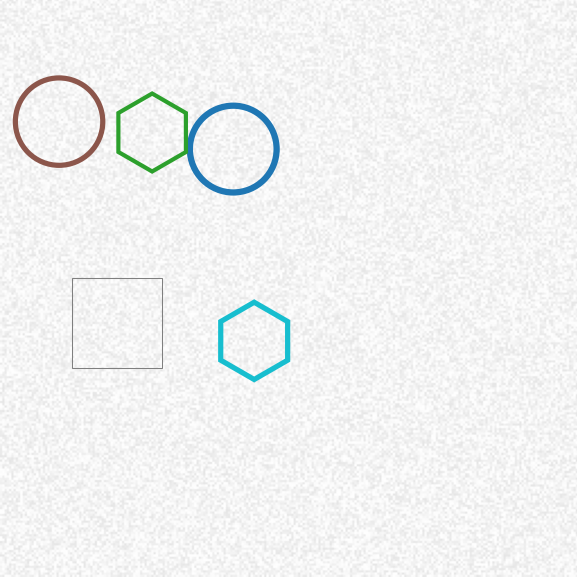[{"shape": "circle", "thickness": 3, "radius": 0.38, "center": [0.404, 0.741]}, {"shape": "hexagon", "thickness": 2, "radius": 0.34, "center": [0.263, 0.77]}, {"shape": "circle", "thickness": 2.5, "radius": 0.38, "center": [0.102, 0.789]}, {"shape": "square", "thickness": 0.5, "radius": 0.39, "center": [0.203, 0.44]}, {"shape": "hexagon", "thickness": 2.5, "radius": 0.33, "center": [0.44, 0.409]}]